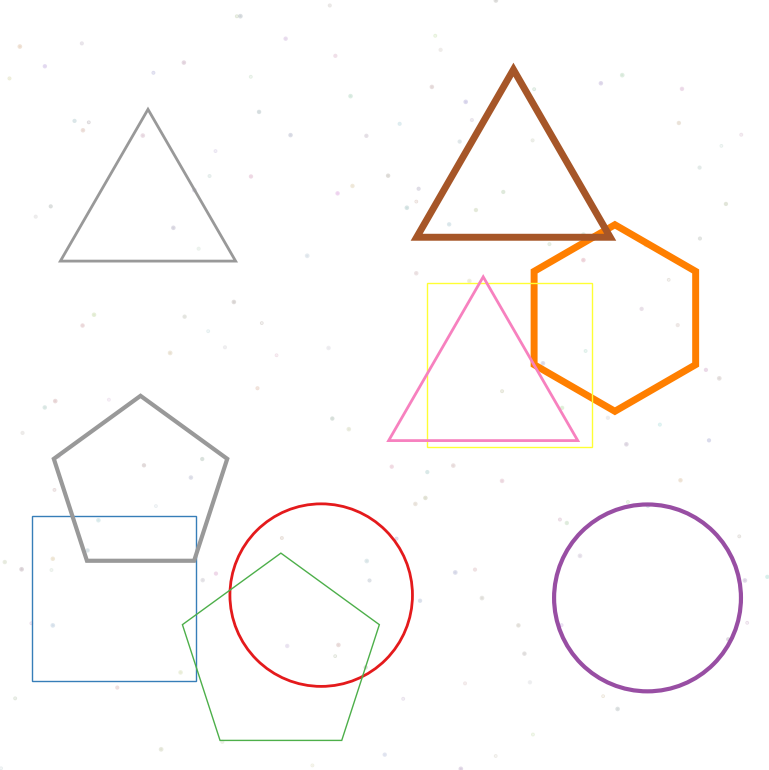[{"shape": "circle", "thickness": 1, "radius": 0.59, "center": [0.417, 0.227]}, {"shape": "square", "thickness": 0.5, "radius": 0.53, "center": [0.148, 0.223]}, {"shape": "pentagon", "thickness": 0.5, "radius": 0.67, "center": [0.365, 0.147]}, {"shape": "circle", "thickness": 1.5, "radius": 0.61, "center": [0.841, 0.223]}, {"shape": "hexagon", "thickness": 2.5, "radius": 0.61, "center": [0.799, 0.587]}, {"shape": "square", "thickness": 0.5, "radius": 0.53, "center": [0.662, 0.526]}, {"shape": "triangle", "thickness": 2.5, "radius": 0.73, "center": [0.667, 0.764]}, {"shape": "triangle", "thickness": 1, "radius": 0.71, "center": [0.628, 0.499]}, {"shape": "pentagon", "thickness": 1.5, "radius": 0.59, "center": [0.183, 0.368]}, {"shape": "triangle", "thickness": 1, "radius": 0.66, "center": [0.192, 0.727]}]